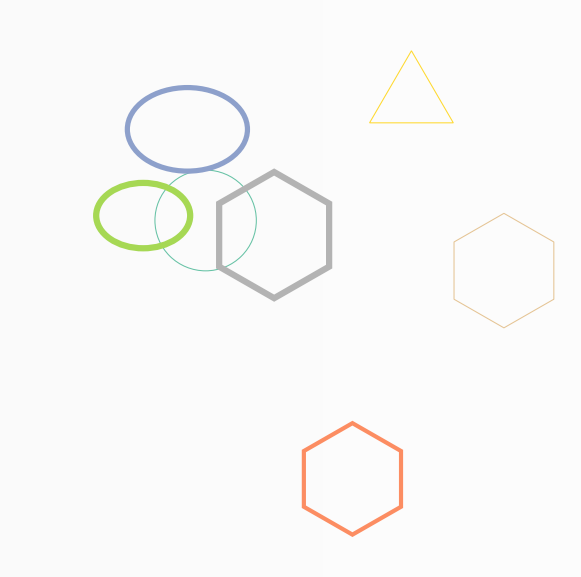[{"shape": "circle", "thickness": 0.5, "radius": 0.44, "center": [0.354, 0.617]}, {"shape": "hexagon", "thickness": 2, "radius": 0.48, "center": [0.606, 0.17]}, {"shape": "oval", "thickness": 2.5, "radius": 0.52, "center": [0.322, 0.775]}, {"shape": "oval", "thickness": 3, "radius": 0.4, "center": [0.246, 0.626]}, {"shape": "triangle", "thickness": 0.5, "radius": 0.42, "center": [0.708, 0.828]}, {"shape": "hexagon", "thickness": 0.5, "radius": 0.5, "center": [0.867, 0.531]}, {"shape": "hexagon", "thickness": 3, "radius": 0.55, "center": [0.472, 0.592]}]